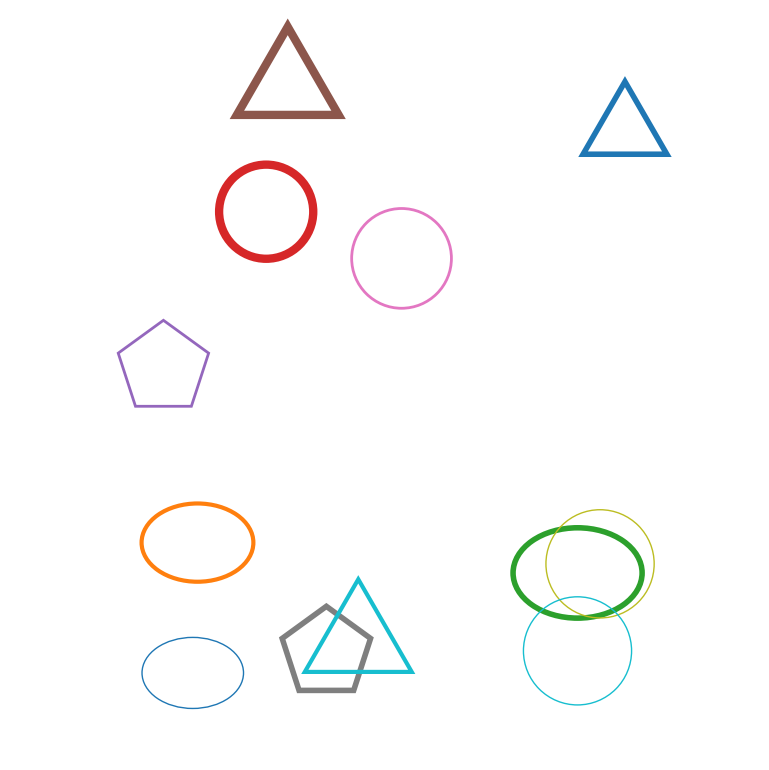[{"shape": "oval", "thickness": 0.5, "radius": 0.33, "center": [0.25, 0.126]}, {"shape": "triangle", "thickness": 2, "radius": 0.31, "center": [0.812, 0.831]}, {"shape": "oval", "thickness": 1.5, "radius": 0.36, "center": [0.256, 0.295]}, {"shape": "oval", "thickness": 2, "radius": 0.42, "center": [0.75, 0.256]}, {"shape": "circle", "thickness": 3, "radius": 0.31, "center": [0.346, 0.725]}, {"shape": "pentagon", "thickness": 1, "radius": 0.31, "center": [0.212, 0.522]}, {"shape": "triangle", "thickness": 3, "radius": 0.38, "center": [0.374, 0.889]}, {"shape": "circle", "thickness": 1, "radius": 0.32, "center": [0.521, 0.664]}, {"shape": "pentagon", "thickness": 2, "radius": 0.3, "center": [0.424, 0.152]}, {"shape": "circle", "thickness": 0.5, "radius": 0.35, "center": [0.779, 0.268]}, {"shape": "circle", "thickness": 0.5, "radius": 0.35, "center": [0.75, 0.155]}, {"shape": "triangle", "thickness": 1.5, "radius": 0.4, "center": [0.465, 0.167]}]